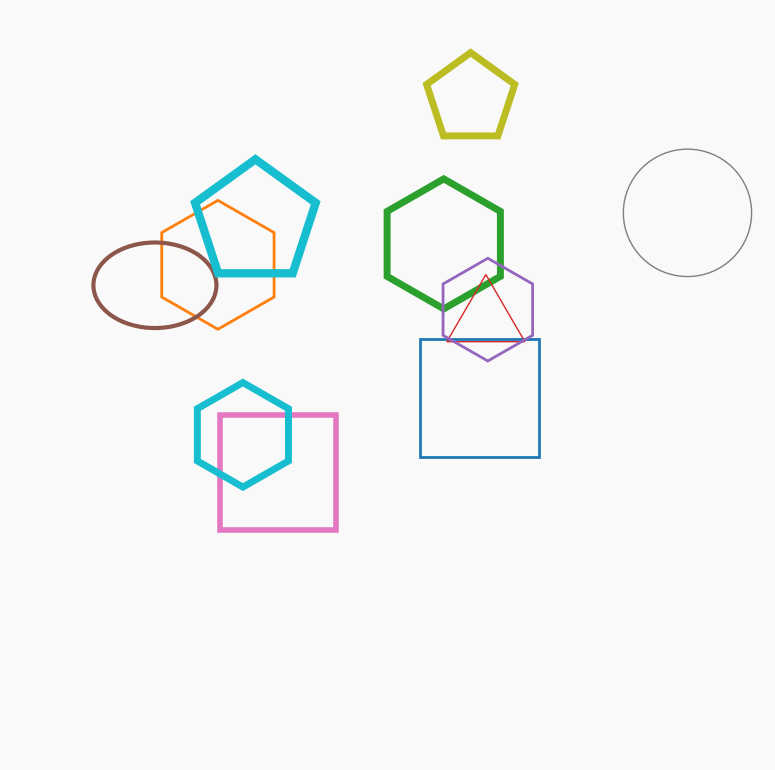[{"shape": "square", "thickness": 1, "radius": 0.38, "center": [0.619, 0.483]}, {"shape": "hexagon", "thickness": 1, "radius": 0.42, "center": [0.281, 0.656]}, {"shape": "hexagon", "thickness": 2.5, "radius": 0.42, "center": [0.573, 0.683]}, {"shape": "triangle", "thickness": 0.5, "radius": 0.29, "center": [0.627, 0.585]}, {"shape": "hexagon", "thickness": 1, "radius": 0.33, "center": [0.629, 0.598]}, {"shape": "oval", "thickness": 1.5, "radius": 0.4, "center": [0.2, 0.63]}, {"shape": "square", "thickness": 2, "radius": 0.37, "center": [0.359, 0.387]}, {"shape": "circle", "thickness": 0.5, "radius": 0.41, "center": [0.887, 0.724]}, {"shape": "pentagon", "thickness": 2.5, "radius": 0.3, "center": [0.607, 0.872]}, {"shape": "hexagon", "thickness": 2.5, "radius": 0.34, "center": [0.313, 0.435]}, {"shape": "pentagon", "thickness": 3, "radius": 0.41, "center": [0.33, 0.711]}]